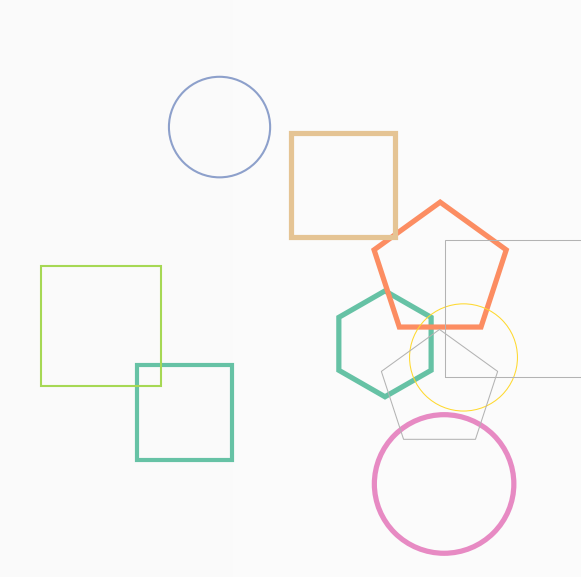[{"shape": "hexagon", "thickness": 2.5, "radius": 0.46, "center": [0.662, 0.404]}, {"shape": "square", "thickness": 2, "radius": 0.41, "center": [0.318, 0.285]}, {"shape": "pentagon", "thickness": 2.5, "radius": 0.6, "center": [0.757, 0.53]}, {"shape": "circle", "thickness": 1, "radius": 0.44, "center": [0.378, 0.779]}, {"shape": "circle", "thickness": 2.5, "radius": 0.6, "center": [0.764, 0.161]}, {"shape": "square", "thickness": 1, "radius": 0.52, "center": [0.174, 0.434]}, {"shape": "circle", "thickness": 0.5, "radius": 0.46, "center": [0.797, 0.38]}, {"shape": "square", "thickness": 2.5, "radius": 0.45, "center": [0.591, 0.679]}, {"shape": "pentagon", "thickness": 0.5, "radius": 0.53, "center": [0.756, 0.323]}, {"shape": "square", "thickness": 0.5, "radius": 0.6, "center": [0.884, 0.465]}]